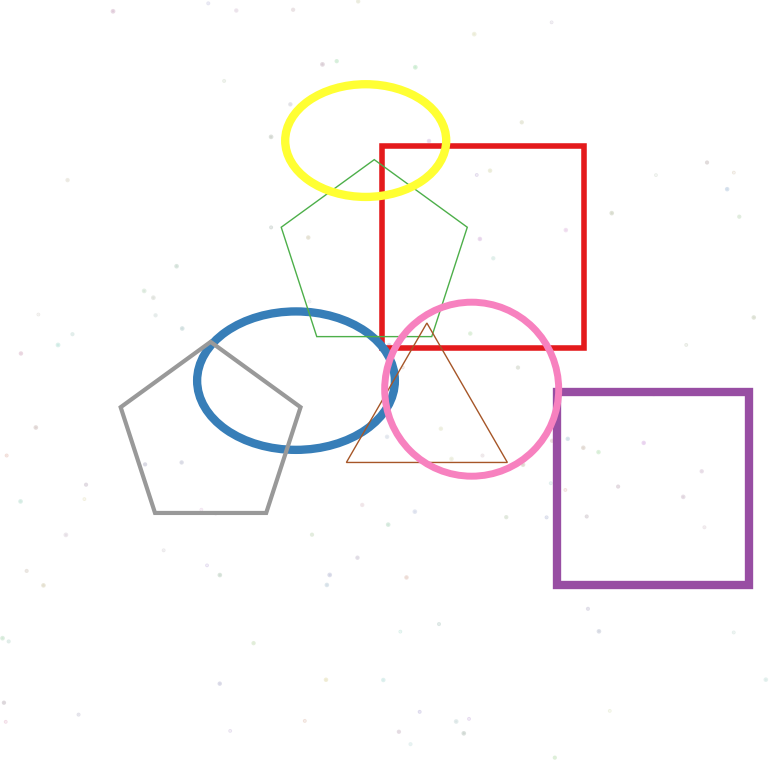[{"shape": "square", "thickness": 2, "radius": 0.66, "center": [0.628, 0.68]}, {"shape": "oval", "thickness": 3, "radius": 0.64, "center": [0.384, 0.506]}, {"shape": "pentagon", "thickness": 0.5, "radius": 0.64, "center": [0.486, 0.666]}, {"shape": "square", "thickness": 3, "radius": 0.63, "center": [0.848, 0.366]}, {"shape": "oval", "thickness": 3, "radius": 0.52, "center": [0.475, 0.817]}, {"shape": "triangle", "thickness": 0.5, "radius": 0.6, "center": [0.554, 0.46]}, {"shape": "circle", "thickness": 2.5, "radius": 0.56, "center": [0.613, 0.495]}, {"shape": "pentagon", "thickness": 1.5, "radius": 0.61, "center": [0.274, 0.433]}]